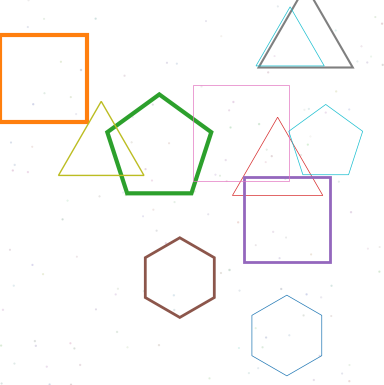[{"shape": "hexagon", "thickness": 0.5, "radius": 0.52, "center": [0.745, 0.129]}, {"shape": "square", "thickness": 3, "radius": 0.56, "center": [0.112, 0.795]}, {"shape": "pentagon", "thickness": 3, "radius": 0.71, "center": [0.414, 0.613]}, {"shape": "triangle", "thickness": 0.5, "radius": 0.68, "center": [0.721, 0.56]}, {"shape": "square", "thickness": 2, "radius": 0.55, "center": [0.745, 0.431]}, {"shape": "hexagon", "thickness": 2, "radius": 0.52, "center": [0.467, 0.279]}, {"shape": "square", "thickness": 0.5, "radius": 0.62, "center": [0.626, 0.656]}, {"shape": "triangle", "thickness": 1.5, "radius": 0.71, "center": [0.794, 0.895]}, {"shape": "triangle", "thickness": 1, "radius": 0.64, "center": [0.263, 0.608]}, {"shape": "triangle", "thickness": 0.5, "radius": 0.51, "center": [0.754, 0.88]}, {"shape": "pentagon", "thickness": 0.5, "radius": 0.5, "center": [0.846, 0.628]}]